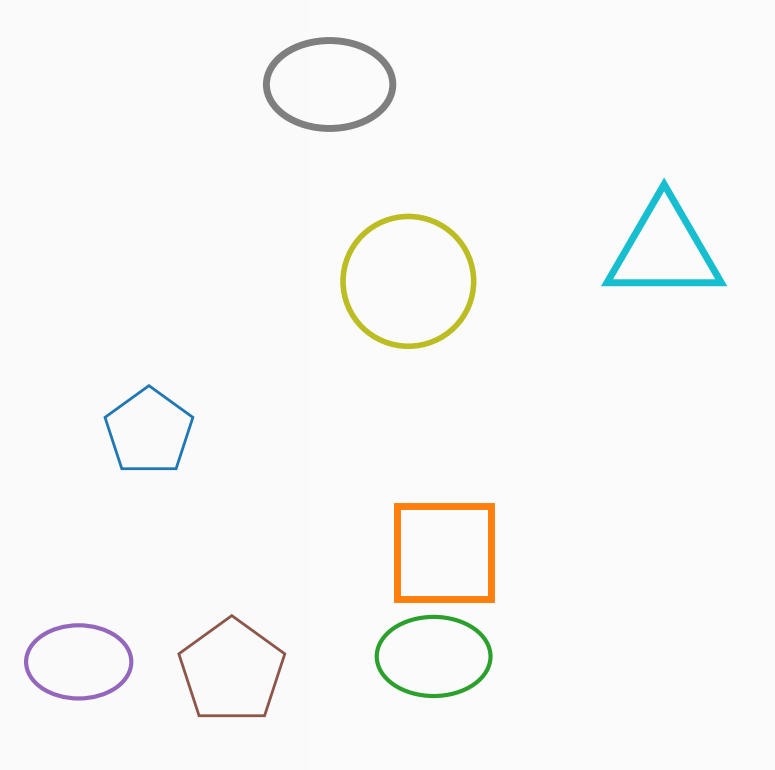[{"shape": "pentagon", "thickness": 1, "radius": 0.3, "center": [0.192, 0.44]}, {"shape": "square", "thickness": 2.5, "radius": 0.3, "center": [0.573, 0.283]}, {"shape": "oval", "thickness": 1.5, "radius": 0.37, "center": [0.56, 0.147]}, {"shape": "oval", "thickness": 1.5, "radius": 0.34, "center": [0.102, 0.14]}, {"shape": "pentagon", "thickness": 1, "radius": 0.36, "center": [0.299, 0.129]}, {"shape": "oval", "thickness": 2.5, "radius": 0.41, "center": [0.425, 0.89]}, {"shape": "circle", "thickness": 2, "radius": 0.42, "center": [0.527, 0.635]}, {"shape": "triangle", "thickness": 2.5, "radius": 0.43, "center": [0.857, 0.675]}]